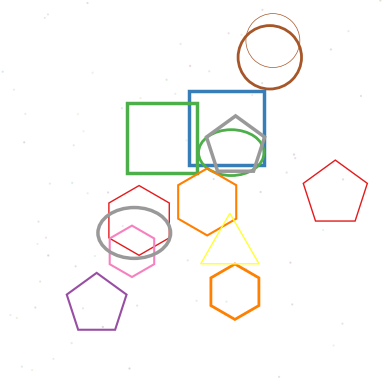[{"shape": "pentagon", "thickness": 1, "radius": 0.44, "center": [0.871, 0.497]}, {"shape": "hexagon", "thickness": 1, "radius": 0.45, "center": [0.361, 0.427]}, {"shape": "square", "thickness": 2.5, "radius": 0.48, "center": [0.588, 0.668]}, {"shape": "square", "thickness": 2.5, "radius": 0.45, "center": [0.422, 0.642]}, {"shape": "oval", "thickness": 2, "radius": 0.43, "center": [0.601, 0.604]}, {"shape": "pentagon", "thickness": 1.5, "radius": 0.41, "center": [0.251, 0.21]}, {"shape": "hexagon", "thickness": 1.5, "radius": 0.44, "center": [0.538, 0.476]}, {"shape": "hexagon", "thickness": 2, "radius": 0.36, "center": [0.61, 0.242]}, {"shape": "triangle", "thickness": 1, "radius": 0.44, "center": [0.597, 0.359]}, {"shape": "circle", "thickness": 0.5, "radius": 0.35, "center": [0.709, 0.895]}, {"shape": "circle", "thickness": 2, "radius": 0.41, "center": [0.701, 0.851]}, {"shape": "hexagon", "thickness": 1.5, "radius": 0.33, "center": [0.343, 0.347]}, {"shape": "pentagon", "thickness": 2.5, "radius": 0.4, "center": [0.612, 0.62]}, {"shape": "oval", "thickness": 2.5, "radius": 0.47, "center": [0.349, 0.395]}]